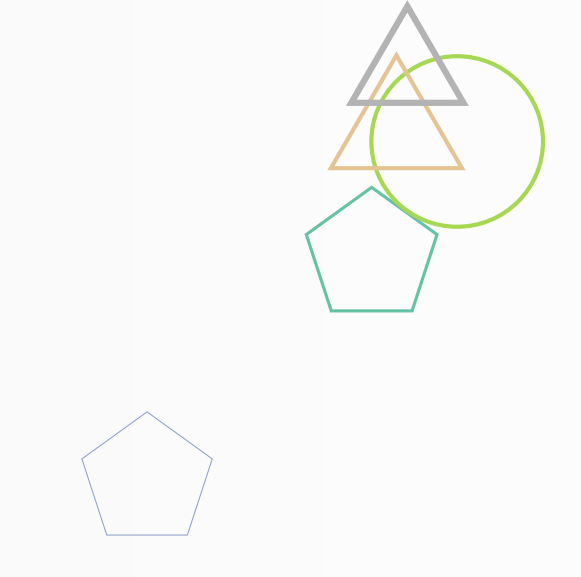[{"shape": "pentagon", "thickness": 1.5, "radius": 0.59, "center": [0.639, 0.556]}, {"shape": "pentagon", "thickness": 0.5, "radius": 0.59, "center": [0.253, 0.168]}, {"shape": "circle", "thickness": 2, "radius": 0.74, "center": [0.787, 0.754]}, {"shape": "triangle", "thickness": 2, "radius": 0.65, "center": [0.682, 0.773]}, {"shape": "triangle", "thickness": 3, "radius": 0.56, "center": [0.701, 0.877]}]